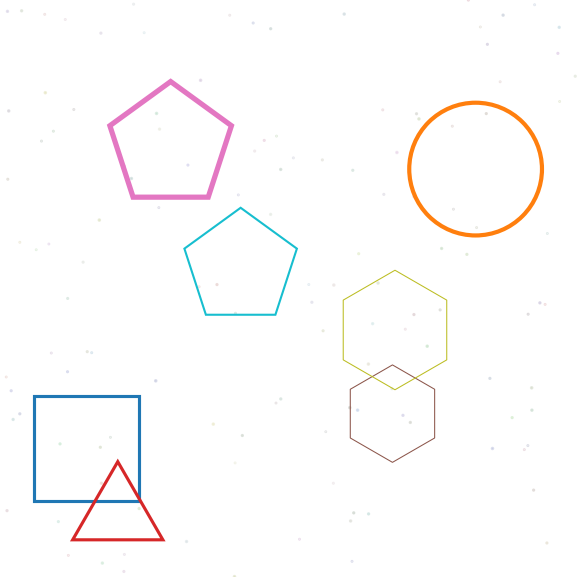[{"shape": "square", "thickness": 1.5, "radius": 0.45, "center": [0.15, 0.222]}, {"shape": "circle", "thickness": 2, "radius": 0.57, "center": [0.824, 0.706]}, {"shape": "triangle", "thickness": 1.5, "radius": 0.45, "center": [0.204, 0.109]}, {"shape": "hexagon", "thickness": 0.5, "radius": 0.42, "center": [0.68, 0.283]}, {"shape": "pentagon", "thickness": 2.5, "radius": 0.55, "center": [0.296, 0.747]}, {"shape": "hexagon", "thickness": 0.5, "radius": 0.52, "center": [0.684, 0.428]}, {"shape": "pentagon", "thickness": 1, "radius": 0.51, "center": [0.417, 0.537]}]